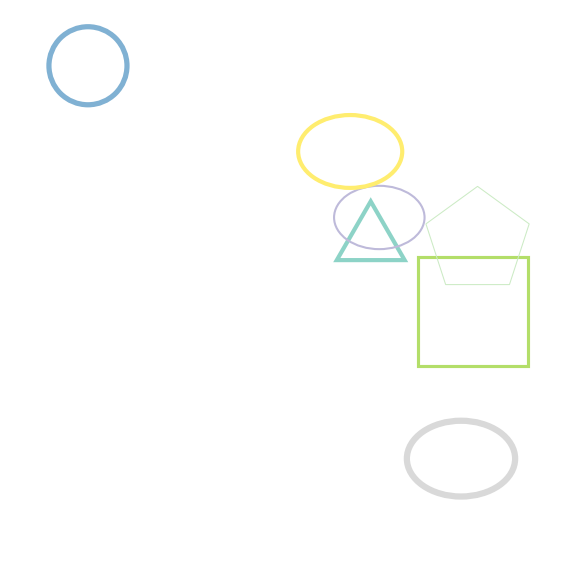[{"shape": "triangle", "thickness": 2, "radius": 0.34, "center": [0.642, 0.583]}, {"shape": "oval", "thickness": 1, "radius": 0.39, "center": [0.657, 0.623]}, {"shape": "circle", "thickness": 2.5, "radius": 0.34, "center": [0.152, 0.885]}, {"shape": "square", "thickness": 1.5, "radius": 0.47, "center": [0.819, 0.459]}, {"shape": "oval", "thickness": 3, "radius": 0.47, "center": [0.798, 0.205]}, {"shape": "pentagon", "thickness": 0.5, "radius": 0.47, "center": [0.827, 0.582]}, {"shape": "oval", "thickness": 2, "radius": 0.45, "center": [0.606, 0.737]}]